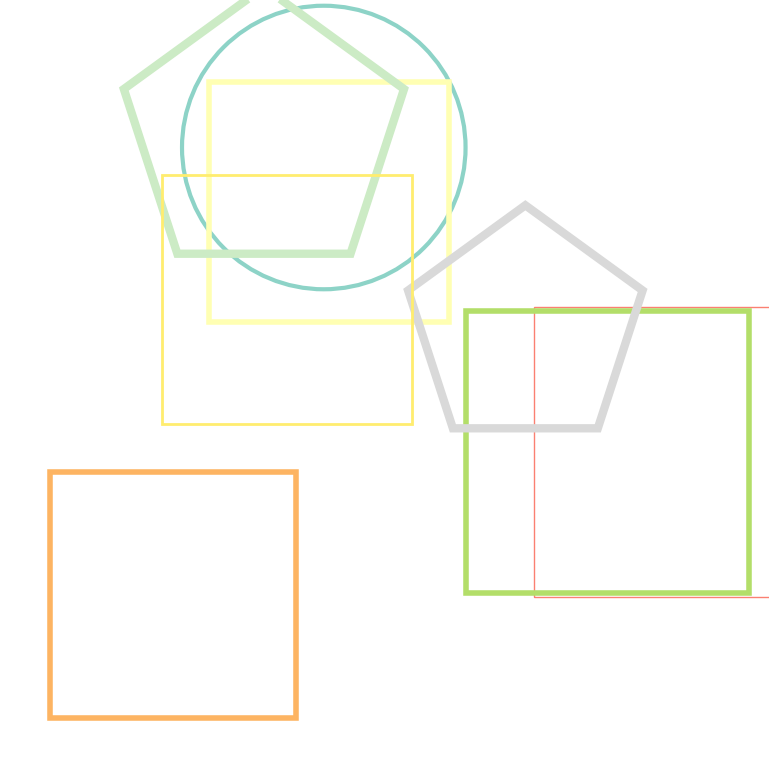[{"shape": "circle", "thickness": 1.5, "radius": 0.92, "center": [0.42, 0.808]}, {"shape": "square", "thickness": 2, "radius": 0.78, "center": [0.428, 0.737]}, {"shape": "square", "thickness": 0.5, "radius": 0.94, "center": [0.882, 0.413]}, {"shape": "square", "thickness": 2, "radius": 0.8, "center": [0.225, 0.228]}, {"shape": "square", "thickness": 2, "radius": 0.92, "center": [0.789, 0.413]}, {"shape": "pentagon", "thickness": 3, "radius": 0.8, "center": [0.682, 0.573]}, {"shape": "pentagon", "thickness": 3, "radius": 0.96, "center": [0.343, 0.825]}, {"shape": "square", "thickness": 1, "radius": 0.81, "center": [0.373, 0.611]}]